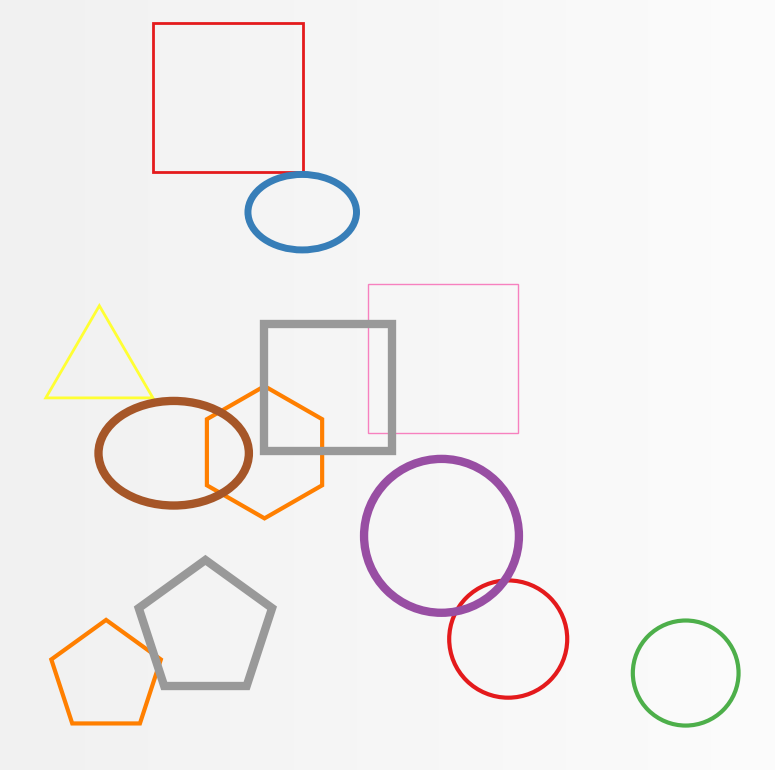[{"shape": "square", "thickness": 1, "radius": 0.49, "center": [0.294, 0.873]}, {"shape": "circle", "thickness": 1.5, "radius": 0.38, "center": [0.656, 0.17]}, {"shape": "oval", "thickness": 2.5, "radius": 0.35, "center": [0.39, 0.724]}, {"shape": "circle", "thickness": 1.5, "radius": 0.34, "center": [0.885, 0.126]}, {"shape": "circle", "thickness": 3, "radius": 0.5, "center": [0.57, 0.304]}, {"shape": "hexagon", "thickness": 1.5, "radius": 0.43, "center": [0.341, 0.413]}, {"shape": "pentagon", "thickness": 1.5, "radius": 0.37, "center": [0.137, 0.121]}, {"shape": "triangle", "thickness": 1, "radius": 0.4, "center": [0.128, 0.523]}, {"shape": "oval", "thickness": 3, "radius": 0.49, "center": [0.224, 0.411]}, {"shape": "square", "thickness": 0.5, "radius": 0.48, "center": [0.572, 0.535]}, {"shape": "pentagon", "thickness": 3, "radius": 0.45, "center": [0.265, 0.182]}, {"shape": "square", "thickness": 3, "radius": 0.41, "center": [0.423, 0.497]}]